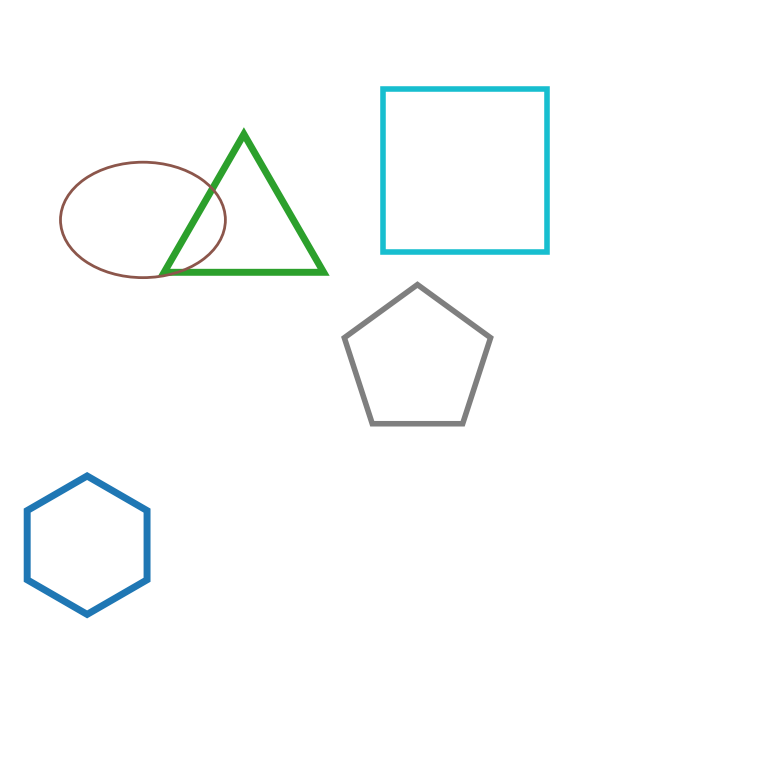[{"shape": "hexagon", "thickness": 2.5, "radius": 0.45, "center": [0.113, 0.292]}, {"shape": "triangle", "thickness": 2.5, "radius": 0.6, "center": [0.317, 0.706]}, {"shape": "oval", "thickness": 1, "radius": 0.54, "center": [0.186, 0.714]}, {"shape": "pentagon", "thickness": 2, "radius": 0.5, "center": [0.542, 0.53]}, {"shape": "square", "thickness": 2, "radius": 0.53, "center": [0.604, 0.778]}]